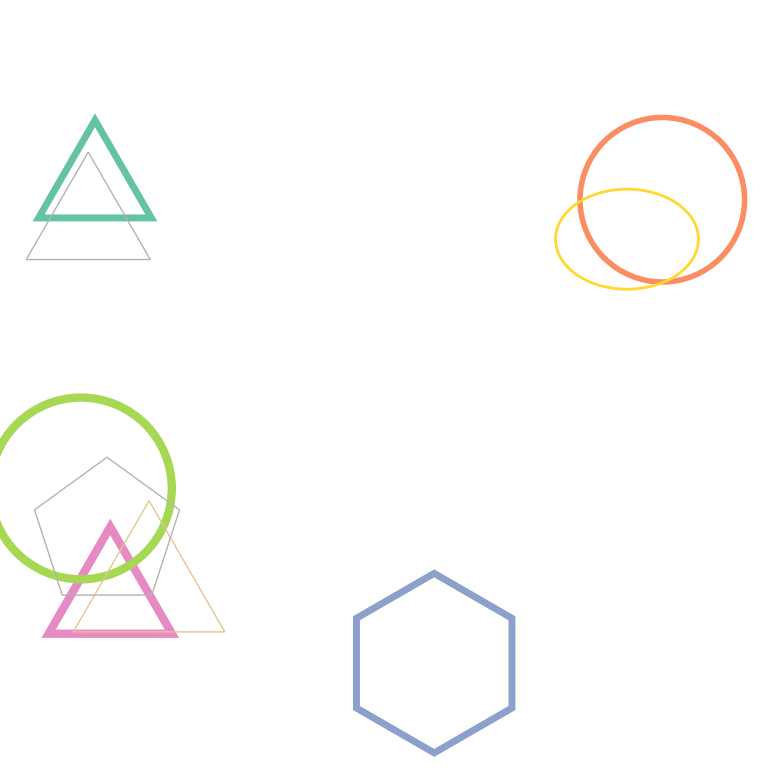[{"shape": "triangle", "thickness": 2.5, "radius": 0.42, "center": [0.123, 0.759]}, {"shape": "circle", "thickness": 2, "radius": 0.53, "center": [0.86, 0.741]}, {"shape": "hexagon", "thickness": 2.5, "radius": 0.58, "center": [0.564, 0.139]}, {"shape": "triangle", "thickness": 3, "radius": 0.46, "center": [0.143, 0.223]}, {"shape": "circle", "thickness": 3, "radius": 0.59, "center": [0.105, 0.366]}, {"shape": "oval", "thickness": 1, "radius": 0.46, "center": [0.814, 0.689]}, {"shape": "triangle", "thickness": 0.5, "radius": 0.57, "center": [0.194, 0.236]}, {"shape": "pentagon", "thickness": 0.5, "radius": 0.49, "center": [0.139, 0.307]}, {"shape": "triangle", "thickness": 0.5, "radius": 0.47, "center": [0.115, 0.709]}]